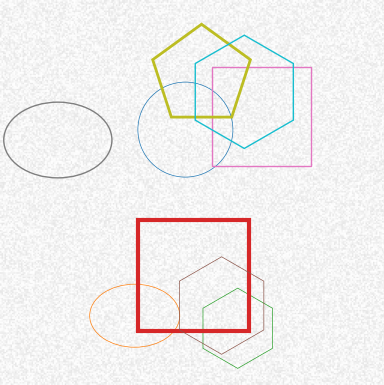[{"shape": "circle", "thickness": 0.5, "radius": 0.62, "center": [0.482, 0.663]}, {"shape": "oval", "thickness": 0.5, "radius": 0.58, "center": [0.35, 0.18]}, {"shape": "hexagon", "thickness": 0.5, "radius": 0.52, "center": [0.617, 0.147]}, {"shape": "square", "thickness": 3, "radius": 0.72, "center": [0.502, 0.284]}, {"shape": "hexagon", "thickness": 0.5, "radius": 0.63, "center": [0.576, 0.206]}, {"shape": "square", "thickness": 1, "radius": 0.64, "center": [0.68, 0.697]}, {"shape": "oval", "thickness": 1, "radius": 0.7, "center": [0.15, 0.636]}, {"shape": "pentagon", "thickness": 2, "radius": 0.67, "center": [0.523, 0.804]}, {"shape": "hexagon", "thickness": 1, "radius": 0.74, "center": [0.635, 0.761]}]